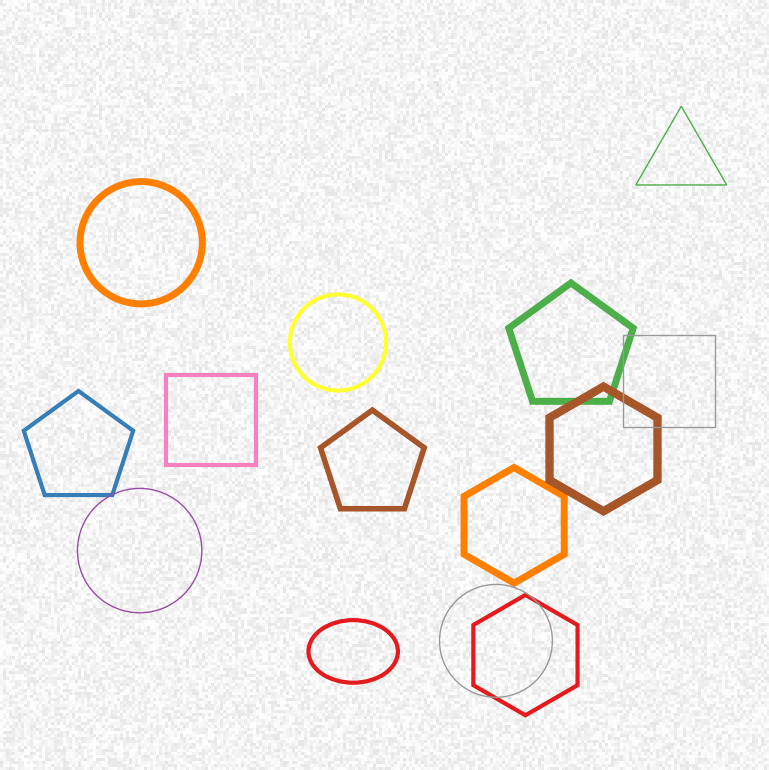[{"shape": "hexagon", "thickness": 1.5, "radius": 0.39, "center": [0.682, 0.149]}, {"shape": "oval", "thickness": 1.5, "radius": 0.29, "center": [0.459, 0.154]}, {"shape": "pentagon", "thickness": 1.5, "radius": 0.37, "center": [0.102, 0.418]}, {"shape": "pentagon", "thickness": 2.5, "radius": 0.42, "center": [0.742, 0.548]}, {"shape": "triangle", "thickness": 0.5, "radius": 0.34, "center": [0.885, 0.794]}, {"shape": "circle", "thickness": 0.5, "radius": 0.4, "center": [0.181, 0.285]}, {"shape": "hexagon", "thickness": 2.5, "radius": 0.38, "center": [0.668, 0.318]}, {"shape": "circle", "thickness": 2.5, "radius": 0.4, "center": [0.183, 0.685]}, {"shape": "circle", "thickness": 1.5, "radius": 0.31, "center": [0.439, 0.555]}, {"shape": "hexagon", "thickness": 3, "radius": 0.4, "center": [0.784, 0.417]}, {"shape": "pentagon", "thickness": 2, "radius": 0.35, "center": [0.484, 0.397]}, {"shape": "square", "thickness": 1.5, "radius": 0.29, "center": [0.275, 0.455]}, {"shape": "square", "thickness": 0.5, "radius": 0.3, "center": [0.869, 0.506]}, {"shape": "circle", "thickness": 0.5, "radius": 0.37, "center": [0.644, 0.168]}]